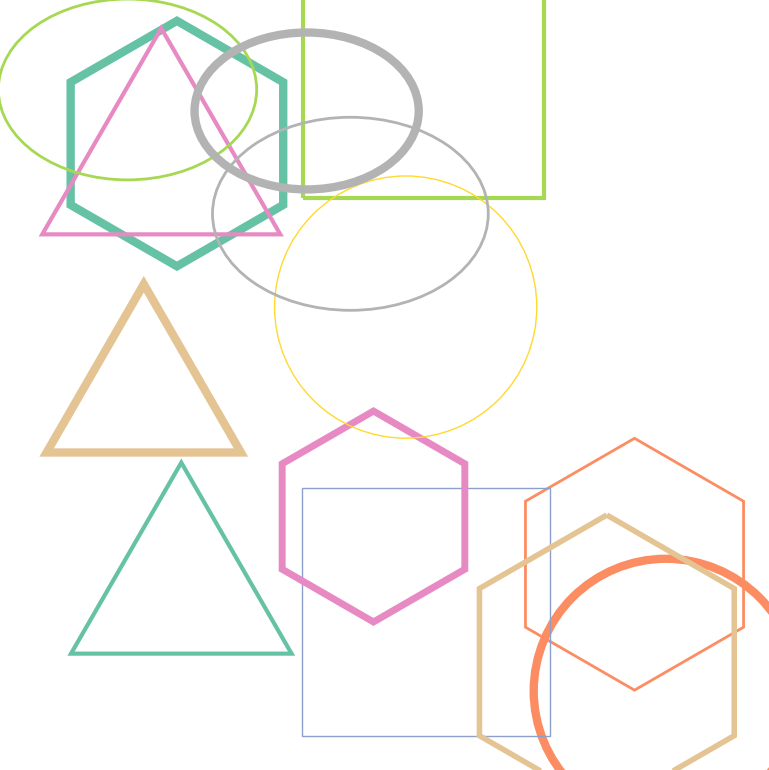[{"shape": "hexagon", "thickness": 3, "radius": 0.8, "center": [0.23, 0.814]}, {"shape": "triangle", "thickness": 1.5, "radius": 0.83, "center": [0.235, 0.234]}, {"shape": "hexagon", "thickness": 1, "radius": 0.82, "center": [0.824, 0.267]}, {"shape": "circle", "thickness": 3, "radius": 0.86, "center": [0.865, 0.103]}, {"shape": "square", "thickness": 0.5, "radius": 0.8, "center": [0.553, 0.205]}, {"shape": "triangle", "thickness": 1.5, "radius": 0.89, "center": [0.209, 0.785]}, {"shape": "hexagon", "thickness": 2.5, "radius": 0.68, "center": [0.485, 0.329]}, {"shape": "oval", "thickness": 1, "radius": 0.84, "center": [0.166, 0.884]}, {"shape": "square", "thickness": 1.5, "radius": 0.78, "center": [0.55, 0.899]}, {"shape": "circle", "thickness": 0.5, "radius": 0.85, "center": [0.527, 0.601]}, {"shape": "hexagon", "thickness": 2, "radius": 0.96, "center": [0.788, 0.14]}, {"shape": "triangle", "thickness": 3, "radius": 0.73, "center": [0.187, 0.485]}, {"shape": "oval", "thickness": 1, "radius": 0.9, "center": [0.455, 0.722]}, {"shape": "oval", "thickness": 3, "radius": 0.73, "center": [0.398, 0.856]}]